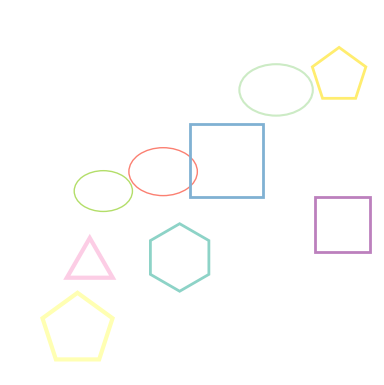[{"shape": "hexagon", "thickness": 2, "radius": 0.44, "center": [0.467, 0.331]}, {"shape": "pentagon", "thickness": 3, "radius": 0.48, "center": [0.201, 0.144]}, {"shape": "oval", "thickness": 1, "radius": 0.44, "center": [0.424, 0.554]}, {"shape": "square", "thickness": 2, "radius": 0.48, "center": [0.588, 0.584]}, {"shape": "oval", "thickness": 1, "radius": 0.38, "center": [0.268, 0.504]}, {"shape": "triangle", "thickness": 3, "radius": 0.34, "center": [0.233, 0.313]}, {"shape": "square", "thickness": 2, "radius": 0.36, "center": [0.889, 0.417]}, {"shape": "oval", "thickness": 1.5, "radius": 0.48, "center": [0.717, 0.766]}, {"shape": "pentagon", "thickness": 2, "radius": 0.37, "center": [0.881, 0.804]}]